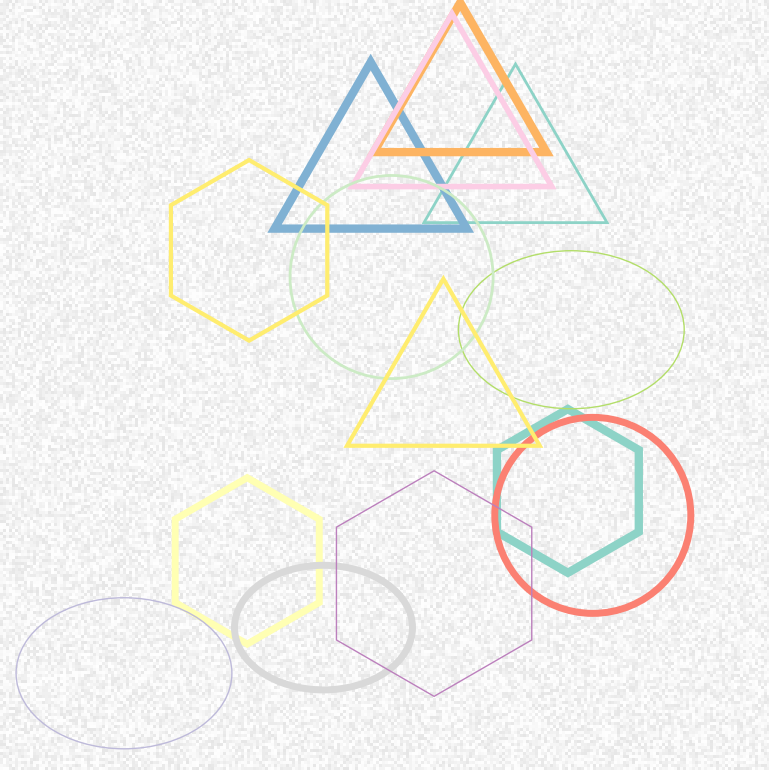[{"shape": "triangle", "thickness": 1, "radius": 0.69, "center": [0.67, 0.78]}, {"shape": "hexagon", "thickness": 3, "radius": 0.53, "center": [0.737, 0.362]}, {"shape": "hexagon", "thickness": 2.5, "radius": 0.54, "center": [0.321, 0.272]}, {"shape": "oval", "thickness": 0.5, "radius": 0.7, "center": [0.161, 0.126]}, {"shape": "circle", "thickness": 2.5, "radius": 0.64, "center": [0.77, 0.331]}, {"shape": "triangle", "thickness": 3, "radius": 0.72, "center": [0.481, 0.775]}, {"shape": "triangle", "thickness": 3, "radius": 0.65, "center": [0.598, 0.867]}, {"shape": "oval", "thickness": 0.5, "radius": 0.73, "center": [0.742, 0.572]}, {"shape": "triangle", "thickness": 2, "radius": 0.75, "center": [0.587, 0.833]}, {"shape": "oval", "thickness": 2.5, "radius": 0.58, "center": [0.42, 0.185]}, {"shape": "hexagon", "thickness": 0.5, "radius": 0.73, "center": [0.564, 0.242]}, {"shape": "circle", "thickness": 1, "radius": 0.66, "center": [0.509, 0.64]}, {"shape": "triangle", "thickness": 1.5, "radius": 0.72, "center": [0.576, 0.493]}, {"shape": "hexagon", "thickness": 1.5, "radius": 0.59, "center": [0.324, 0.675]}]